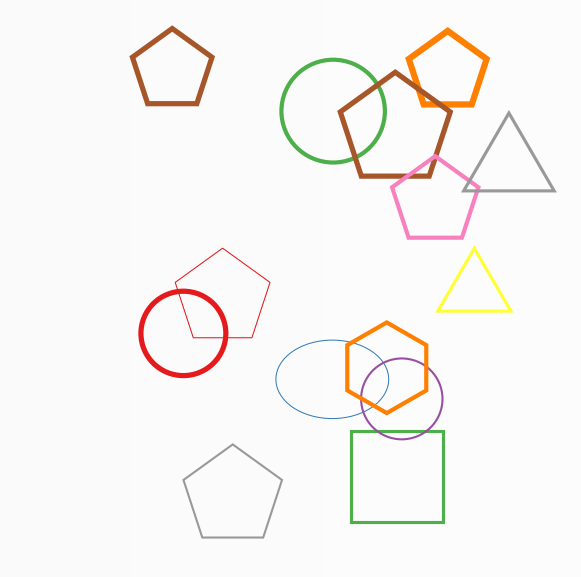[{"shape": "circle", "thickness": 2.5, "radius": 0.37, "center": [0.315, 0.422]}, {"shape": "pentagon", "thickness": 0.5, "radius": 0.43, "center": [0.383, 0.484]}, {"shape": "oval", "thickness": 0.5, "radius": 0.49, "center": [0.572, 0.342]}, {"shape": "circle", "thickness": 2, "radius": 0.45, "center": [0.573, 0.807]}, {"shape": "square", "thickness": 1.5, "radius": 0.4, "center": [0.682, 0.174]}, {"shape": "circle", "thickness": 1, "radius": 0.35, "center": [0.691, 0.308]}, {"shape": "hexagon", "thickness": 2, "radius": 0.39, "center": [0.665, 0.362]}, {"shape": "pentagon", "thickness": 3, "radius": 0.35, "center": [0.77, 0.875]}, {"shape": "triangle", "thickness": 1.5, "radius": 0.36, "center": [0.816, 0.497]}, {"shape": "pentagon", "thickness": 2.5, "radius": 0.5, "center": [0.68, 0.775]}, {"shape": "pentagon", "thickness": 2.5, "radius": 0.36, "center": [0.296, 0.878]}, {"shape": "pentagon", "thickness": 2, "radius": 0.39, "center": [0.749, 0.651]}, {"shape": "triangle", "thickness": 1.5, "radius": 0.45, "center": [0.876, 0.714]}, {"shape": "pentagon", "thickness": 1, "radius": 0.45, "center": [0.4, 0.14]}]